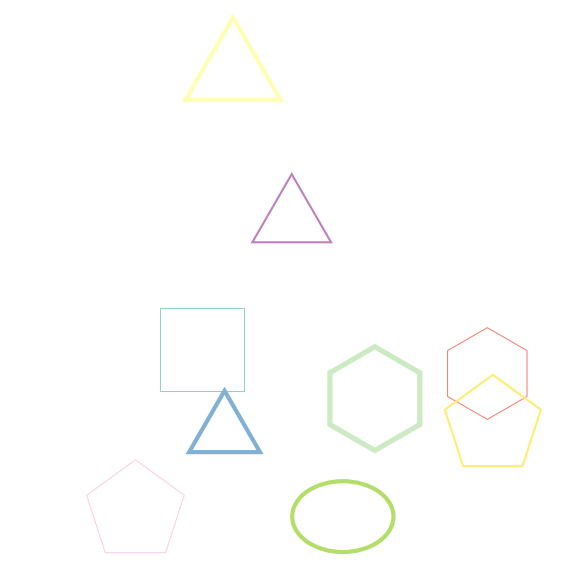[{"shape": "square", "thickness": 0.5, "radius": 0.36, "center": [0.35, 0.394]}, {"shape": "triangle", "thickness": 2, "radius": 0.48, "center": [0.403, 0.874]}, {"shape": "hexagon", "thickness": 0.5, "radius": 0.4, "center": [0.844, 0.352]}, {"shape": "triangle", "thickness": 2, "radius": 0.35, "center": [0.389, 0.252]}, {"shape": "oval", "thickness": 2, "radius": 0.44, "center": [0.594, 0.105]}, {"shape": "pentagon", "thickness": 0.5, "radius": 0.44, "center": [0.235, 0.114]}, {"shape": "triangle", "thickness": 1, "radius": 0.39, "center": [0.505, 0.619]}, {"shape": "hexagon", "thickness": 2.5, "radius": 0.45, "center": [0.649, 0.309]}, {"shape": "pentagon", "thickness": 1, "radius": 0.44, "center": [0.853, 0.263]}]